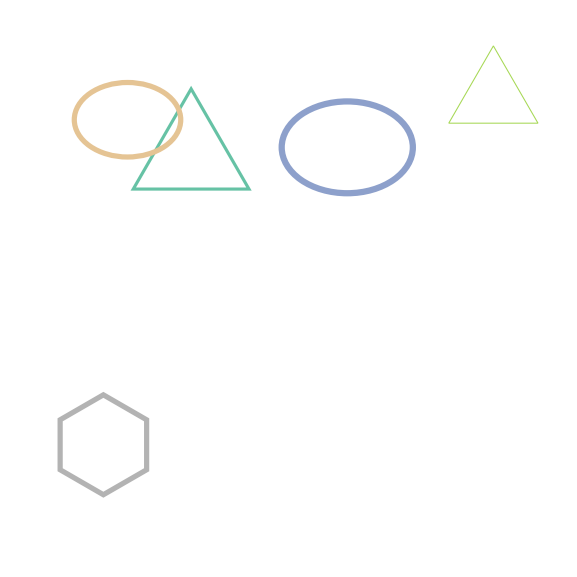[{"shape": "triangle", "thickness": 1.5, "radius": 0.58, "center": [0.331, 0.73]}, {"shape": "oval", "thickness": 3, "radius": 0.57, "center": [0.601, 0.744]}, {"shape": "triangle", "thickness": 0.5, "radius": 0.45, "center": [0.854, 0.83]}, {"shape": "oval", "thickness": 2.5, "radius": 0.46, "center": [0.221, 0.792]}, {"shape": "hexagon", "thickness": 2.5, "radius": 0.43, "center": [0.179, 0.229]}]